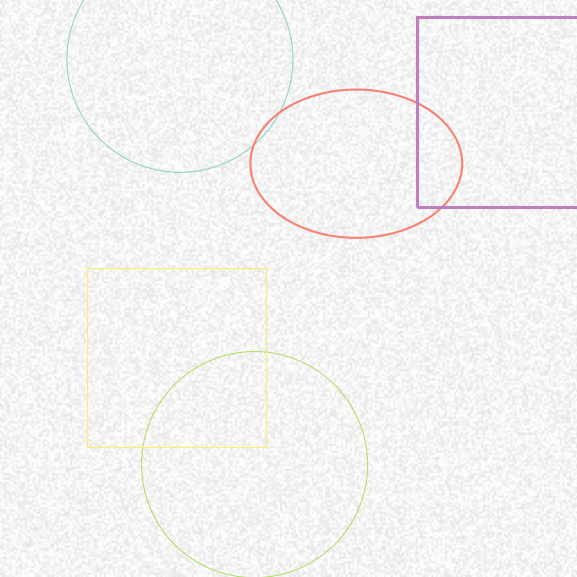[{"shape": "circle", "thickness": 0.5, "radius": 0.98, "center": [0.312, 0.896]}, {"shape": "oval", "thickness": 1, "radius": 0.92, "center": [0.617, 0.716]}, {"shape": "circle", "thickness": 0.5, "radius": 0.98, "center": [0.441, 0.195]}, {"shape": "square", "thickness": 1.5, "radius": 0.82, "center": [0.887, 0.805]}, {"shape": "square", "thickness": 0.5, "radius": 0.77, "center": [0.306, 0.38]}]